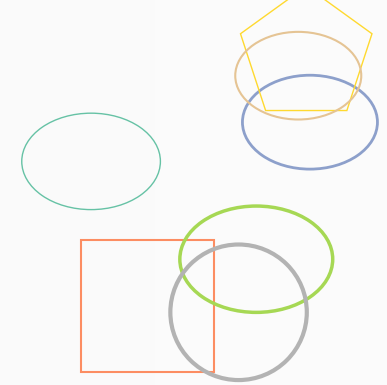[{"shape": "oval", "thickness": 1, "radius": 0.89, "center": [0.235, 0.581]}, {"shape": "square", "thickness": 1.5, "radius": 0.86, "center": [0.381, 0.205]}, {"shape": "oval", "thickness": 2, "radius": 0.87, "center": [0.8, 0.683]}, {"shape": "oval", "thickness": 2.5, "radius": 0.99, "center": [0.661, 0.327]}, {"shape": "pentagon", "thickness": 1, "radius": 0.89, "center": [0.79, 0.857]}, {"shape": "oval", "thickness": 1.5, "radius": 0.81, "center": [0.77, 0.803]}, {"shape": "circle", "thickness": 3, "radius": 0.88, "center": [0.616, 0.189]}]